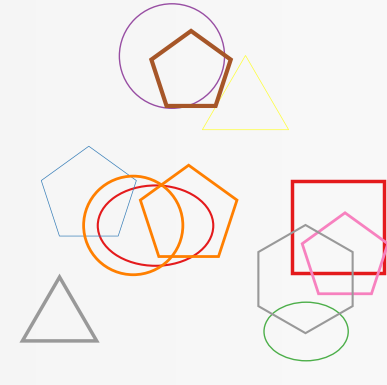[{"shape": "square", "thickness": 2.5, "radius": 0.59, "center": [0.873, 0.411]}, {"shape": "oval", "thickness": 1.5, "radius": 0.75, "center": [0.401, 0.414]}, {"shape": "pentagon", "thickness": 0.5, "radius": 0.64, "center": [0.229, 0.491]}, {"shape": "oval", "thickness": 1, "radius": 0.54, "center": [0.79, 0.139]}, {"shape": "circle", "thickness": 1, "radius": 0.68, "center": [0.444, 0.854]}, {"shape": "circle", "thickness": 2, "radius": 0.64, "center": [0.344, 0.414]}, {"shape": "pentagon", "thickness": 2, "radius": 0.66, "center": [0.487, 0.44]}, {"shape": "triangle", "thickness": 0.5, "radius": 0.64, "center": [0.634, 0.727]}, {"shape": "pentagon", "thickness": 3, "radius": 0.54, "center": [0.493, 0.812]}, {"shape": "pentagon", "thickness": 2, "radius": 0.58, "center": [0.89, 0.331]}, {"shape": "hexagon", "thickness": 1.5, "radius": 0.7, "center": [0.788, 0.275]}, {"shape": "triangle", "thickness": 2.5, "radius": 0.55, "center": [0.154, 0.17]}]